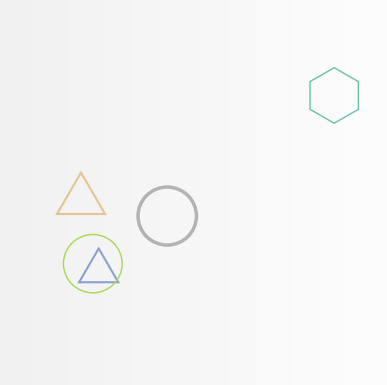[{"shape": "hexagon", "thickness": 1, "radius": 0.36, "center": [0.862, 0.752]}, {"shape": "triangle", "thickness": 1.5, "radius": 0.29, "center": [0.255, 0.296]}, {"shape": "circle", "thickness": 1, "radius": 0.38, "center": [0.239, 0.315]}, {"shape": "triangle", "thickness": 1.5, "radius": 0.36, "center": [0.209, 0.48]}, {"shape": "circle", "thickness": 2.5, "radius": 0.38, "center": [0.432, 0.439]}]